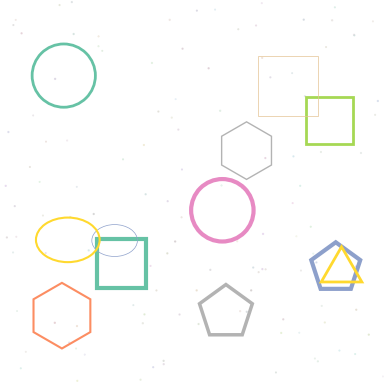[{"shape": "circle", "thickness": 2, "radius": 0.41, "center": [0.166, 0.804]}, {"shape": "square", "thickness": 3, "radius": 0.32, "center": [0.315, 0.315]}, {"shape": "hexagon", "thickness": 1.5, "radius": 0.43, "center": [0.161, 0.18]}, {"shape": "pentagon", "thickness": 3, "radius": 0.33, "center": [0.872, 0.304]}, {"shape": "oval", "thickness": 0.5, "radius": 0.3, "center": [0.298, 0.375]}, {"shape": "circle", "thickness": 3, "radius": 0.41, "center": [0.578, 0.454]}, {"shape": "square", "thickness": 2, "radius": 0.3, "center": [0.855, 0.686]}, {"shape": "oval", "thickness": 1.5, "radius": 0.41, "center": [0.176, 0.377]}, {"shape": "triangle", "thickness": 2, "radius": 0.3, "center": [0.887, 0.298]}, {"shape": "square", "thickness": 0.5, "radius": 0.39, "center": [0.749, 0.778]}, {"shape": "hexagon", "thickness": 1, "radius": 0.37, "center": [0.64, 0.609]}, {"shape": "pentagon", "thickness": 2.5, "radius": 0.36, "center": [0.587, 0.189]}]